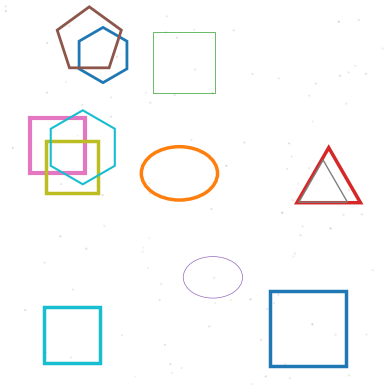[{"shape": "square", "thickness": 2.5, "radius": 0.49, "center": [0.801, 0.147]}, {"shape": "hexagon", "thickness": 2, "radius": 0.36, "center": [0.268, 0.857]}, {"shape": "oval", "thickness": 2.5, "radius": 0.5, "center": [0.466, 0.55]}, {"shape": "square", "thickness": 0.5, "radius": 0.4, "center": [0.478, 0.838]}, {"shape": "triangle", "thickness": 2.5, "radius": 0.48, "center": [0.854, 0.521]}, {"shape": "oval", "thickness": 0.5, "radius": 0.39, "center": [0.553, 0.28]}, {"shape": "pentagon", "thickness": 2, "radius": 0.44, "center": [0.232, 0.895]}, {"shape": "square", "thickness": 3, "radius": 0.36, "center": [0.15, 0.621]}, {"shape": "triangle", "thickness": 1, "radius": 0.36, "center": [0.839, 0.511]}, {"shape": "square", "thickness": 2.5, "radius": 0.34, "center": [0.186, 0.566]}, {"shape": "hexagon", "thickness": 1.5, "radius": 0.48, "center": [0.215, 0.617]}, {"shape": "square", "thickness": 2.5, "radius": 0.37, "center": [0.187, 0.131]}]